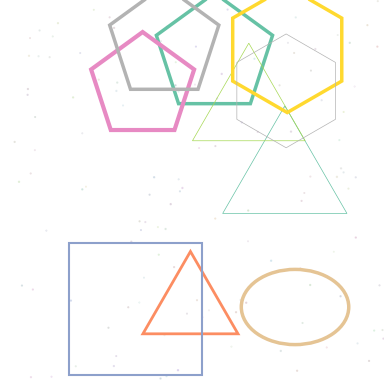[{"shape": "triangle", "thickness": 0.5, "radius": 0.93, "center": [0.74, 0.539]}, {"shape": "pentagon", "thickness": 2.5, "radius": 0.79, "center": [0.557, 0.859]}, {"shape": "triangle", "thickness": 2, "radius": 0.71, "center": [0.495, 0.204]}, {"shape": "square", "thickness": 1.5, "radius": 0.86, "center": [0.352, 0.198]}, {"shape": "pentagon", "thickness": 3, "radius": 0.7, "center": [0.37, 0.776]}, {"shape": "triangle", "thickness": 0.5, "radius": 0.85, "center": [0.646, 0.719]}, {"shape": "hexagon", "thickness": 2.5, "radius": 0.82, "center": [0.746, 0.871]}, {"shape": "oval", "thickness": 2.5, "radius": 0.7, "center": [0.766, 0.203]}, {"shape": "hexagon", "thickness": 0.5, "radius": 0.74, "center": [0.743, 0.764]}, {"shape": "pentagon", "thickness": 2.5, "radius": 0.75, "center": [0.427, 0.889]}]